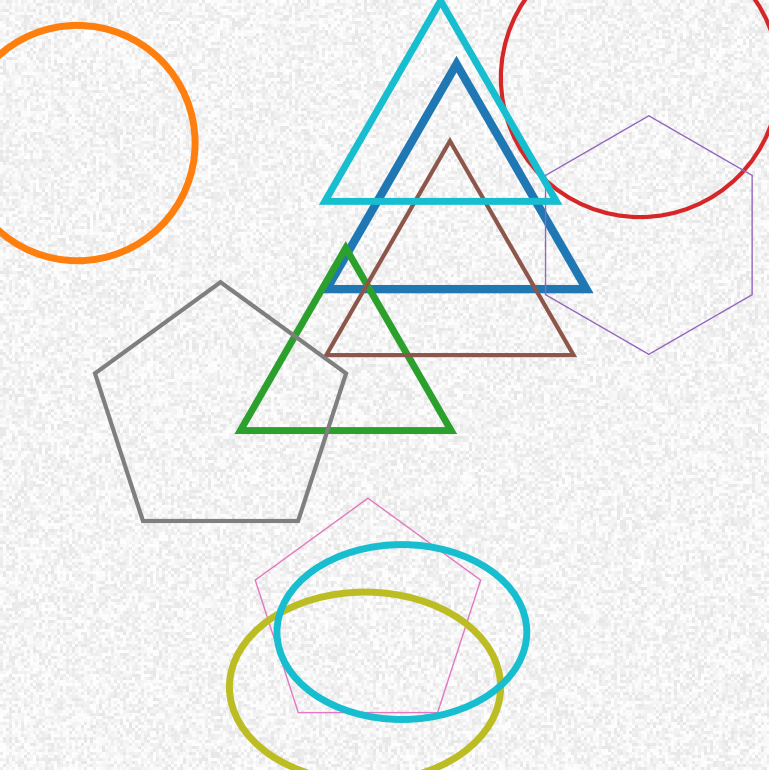[{"shape": "triangle", "thickness": 3, "radius": 0.97, "center": [0.593, 0.722]}, {"shape": "circle", "thickness": 2.5, "radius": 0.76, "center": [0.101, 0.814]}, {"shape": "triangle", "thickness": 2.5, "radius": 0.79, "center": [0.449, 0.52]}, {"shape": "circle", "thickness": 1.5, "radius": 0.9, "center": [0.831, 0.899]}, {"shape": "hexagon", "thickness": 0.5, "radius": 0.77, "center": [0.843, 0.695]}, {"shape": "triangle", "thickness": 1.5, "radius": 0.93, "center": [0.584, 0.632]}, {"shape": "pentagon", "thickness": 0.5, "radius": 0.77, "center": [0.478, 0.199]}, {"shape": "pentagon", "thickness": 1.5, "radius": 0.86, "center": [0.286, 0.462]}, {"shape": "oval", "thickness": 2.5, "radius": 0.88, "center": [0.474, 0.108]}, {"shape": "oval", "thickness": 2.5, "radius": 0.81, "center": [0.522, 0.179]}, {"shape": "triangle", "thickness": 2.5, "radius": 0.87, "center": [0.572, 0.825]}]